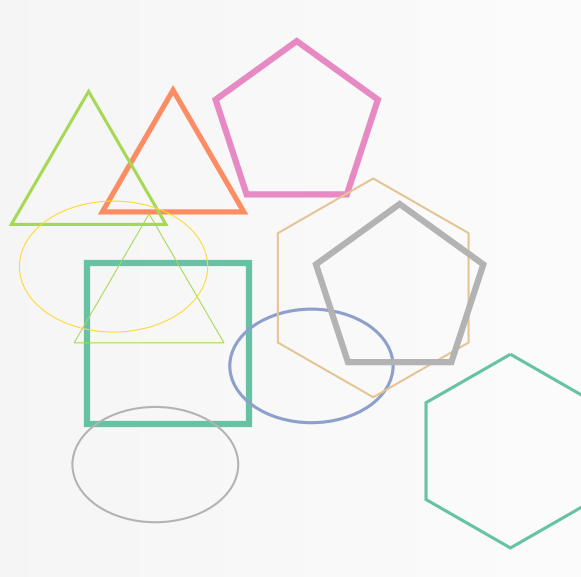[{"shape": "square", "thickness": 3, "radius": 0.7, "center": [0.289, 0.404]}, {"shape": "hexagon", "thickness": 1.5, "radius": 0.84, "center": [0.878, 0.218]}, {"shape": "triangle", "thickness": 2.5, "radius": 0.7, "center": [0.298, 0.702]}, {"shape": "oval", "thickness": 1.5, "radius": 0.7, "center": [0.536, 0.366]}, {"shape": "pentagon", "thickness": 3, "radius": 0.73, "center": [0.511, 0.781]}, {"shape": "triangle", "thickness": 1.5, "radius": 0.77, "center": [0.152, 0.687]}, {"shape": "triangle", "thickness": 0.5, "radius": 0.74, "center": [0.256, 0.48]}, {"shape": "oval", "thickness": 0.5, "radius": 0.81, "center": [0.195, 0.538]}, {"shape": "hexagon", "thickness": 1, "radius": 0.95, "center": [0.642, 0.501]}, {"shape": "oval", "thickness": 1, "radius": 0.71, "center": [0.267, 0.195]}, {"shape": "pentagon", "thickness": 3, "radius": 0.76, "center": [0.688, 0.495]}]